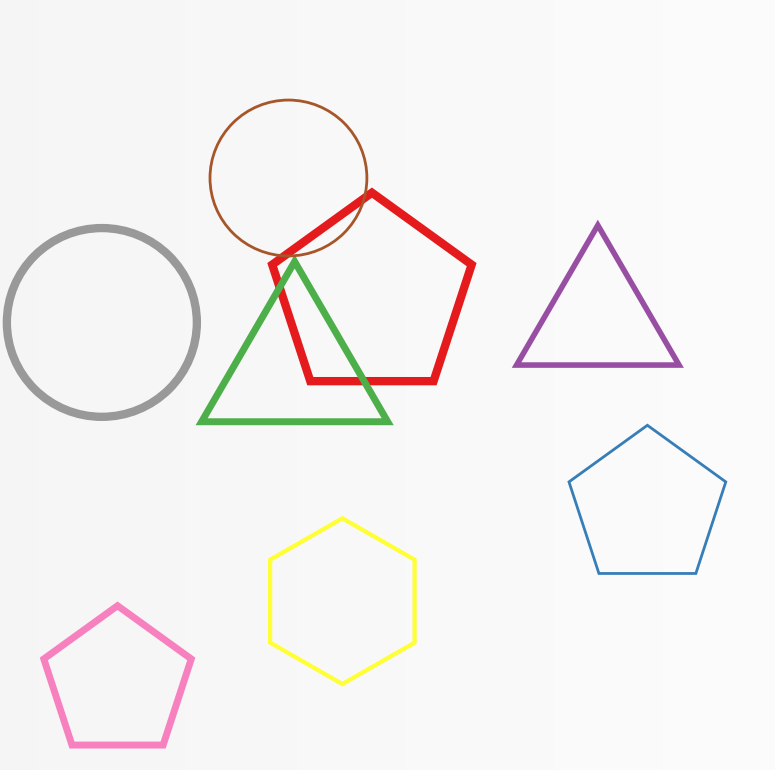[{"shape": "pentagon", "thickness": 3, "radius": 0.68, "center": [0.48, 0.614]}, {"shape": "pentagon", "thickness": 1, "radius": 0.53, "center": [0.835, 0.341]}, {"shape": "triangle", "thickness": 2.5, "radius": 0.69, "center": [0.38, 0.522]}, {"shape": "triangle", "thickness": 2, "radius": 0.61, "center": [0.771, 0.586]}, {"shape": "hexagon", "thickness": 1.5, "radius": 0.54, "center": [0.442, 0.219]}, {"shape": "circle", "thickness": 1, "radius": 0.51, "center": [0.372, 0.769]}, {"shape": "pentagon", "thickness": 2.5, "radius": 0.5, "center": [0.152, 0.113]}, {"shape": "circle", "thickness": 3, "radius": 0.61, "center": [0.131, 0.581]}]